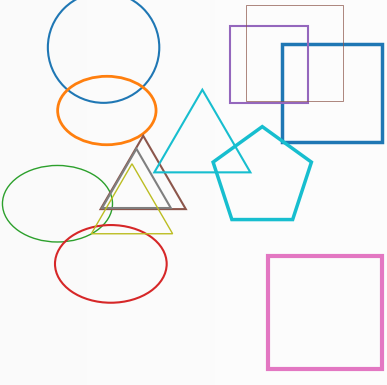[{"shape": "square", "thickness": 2.5, "radius": 0.64, "center": [0.856, 0.759]}, {"shape": "circle", "thickness": 1.5, "radius": 0.72, "center": [0.267, 0.877]}, {"shape": "oval", "thickness": 2, "radius": 0.63, "center": [0.276, 0.713]}, {"shape": "oval", "thickness": 1, "radius": 0.71, "center": [0.148, 0.471]}, {"shape": "oval", "thickness": 1.5, "radius": 0.72, "center": [0.286, 0.315]}, {"shape": "square", "thickness": 1.5, "radius": 0.5, "center": [0.693, 0.832]}, {"shape": "triangle", "thickness": 1.5, "radius": 0.63, "center": [0.37, 0.52]}, {"shape": "square", "thickness": 0.5, "radius": 0.63, "center": [0.759, 0.862]}, {"shape": "square", "thickness": 3, "radius": 0.73, "center": [0.839, 0.189]}, {"shape": "triangle", "thickness": 1.5, "radius": 0.51, "center": [0.352, 0.511]}, {"shape": "triangle", "thickness": 1, "radius": 0.61, "center": [0.341, 0.453]}, {"shape": "triangle", "thickness": 1.5, "radius": 0.72, "center": [0.522, 0.624]}, {"shape": "pentagon", "thickness": 2.5, "radius": 0.67, "center": [0.677, 0.538]}]